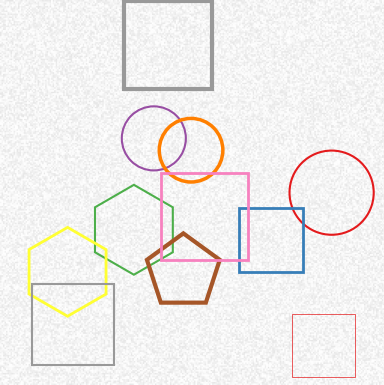[{"shape": "square", "thickness": 0.5, "radius": 0.41, "center": [0.839, 0.103]}, {"shape": "circle", "thickness": 1.5, "radius": 0.55, "center": [0.861, 0.5]}, {"shape": "square", "thickness": 2, "radius": 0.41, "center": [0.703, 0.377]}, {"shape": "hexagon", "thickness": 1.5, "radius": 0.58, "center": [0.348, 0.403]}, {"shape": "circle", "thickness": 1.5, "radius": 0.42, "center": [0.4, 0.641]}, {"shape": "circle", "thickness": 2.5, "radius": 0.41, "center": [0.496, 0.61]}, {"shape": "hexagon", "thickness": 2, "radius": 0.58, "center": [0.175, 0.294]}, {"shape": "pentagon", "thickness": 3, "radius": 0.5, "center": [0.476, 0.294]}, {"shape": "square", "thickness": 2, "radius": 0.56, "center": [0.531, 0.438]}, {"shape": "square", "thickness": 1.5, "radius": 0.53, "center": [0.19, 0.157]}, {"shape": "square", "thickness": 3, "radius": 0.57, "center": [0.437, 0.882]}]